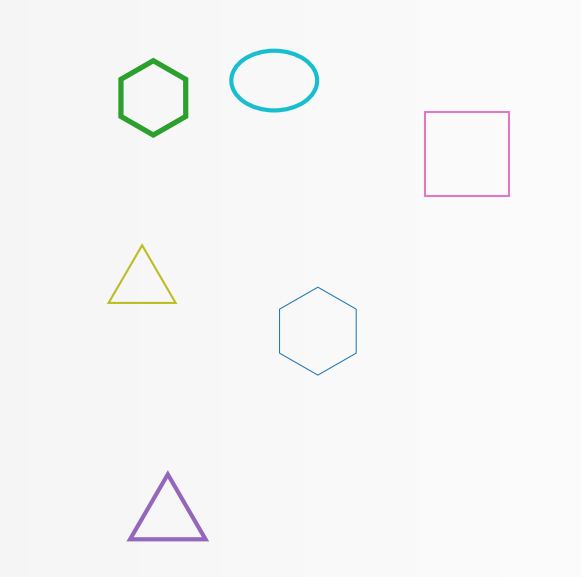[{"shape": "hexagon", "thickness": 0.5, "radius": 0.38, "center": [0.547, 0.426]}, {"shape": "hexagon", "thickness": 2.5, "radius": 0.32, "center": [0.264, 0.83]}, {"shape": "triangle", "thickness": 2, "radius": 0.37, "center": [0.289, 0.103]}, {"shape": "square", "thickness": 1, "radius": 0.36, "center": [0.803, 0.733]}, {"shape": "triangle", "thickness": 1, "radius": 0.33, "center": [0.244, 0.508]}, {"shape": "oval", "thickness": 2, "radius": 0.37, "center": [0.472, 0.86]}]